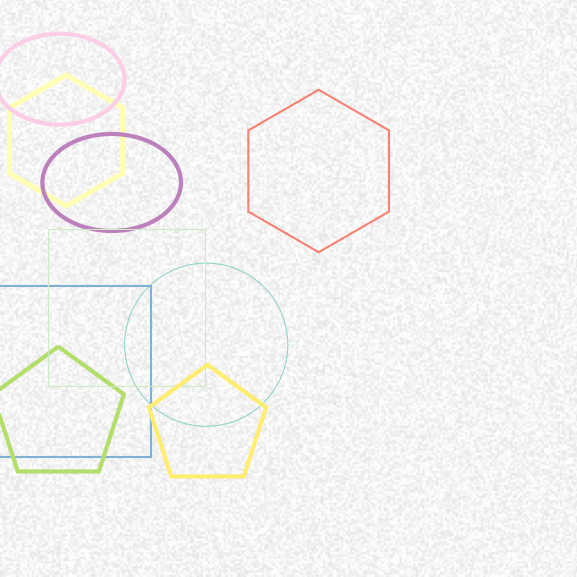[{"shape": "circle", "thickness": 0.5, "radius": 0.71, "center": [0.357, 0.402]}, {"shape": "hexagon", "thickness": 2.5, "radius": 0.57, "center": [0.114, 0.756]}, {"shape": "hexagon", "thickness": 1, "radius": 0.7, "center": [0.552, 0.703]}, {"shape": "square", "thickness": 1, "radius": 0.74, "center": [0.112, 0.356]}, {"shape": "pentagon", "thickness": 2, "radius": 0.6, "center": [0.101, 0.279]}, {"shape": "oval", "thickness": 2, "radius": 0.56, "center": [0.103, 0.862]}, {"shape": "oval", "thickness": 2, "radius": 0.6, "center": [0.193, 0.683]}, {"shape": "square", "thickness": 0.5, "radius": 0.68, "center": [0.219, 0.467]}, {"shape": "pentagon", "thickness": 2, "radius": 0.53, "center": [0.359, 0.261]}]